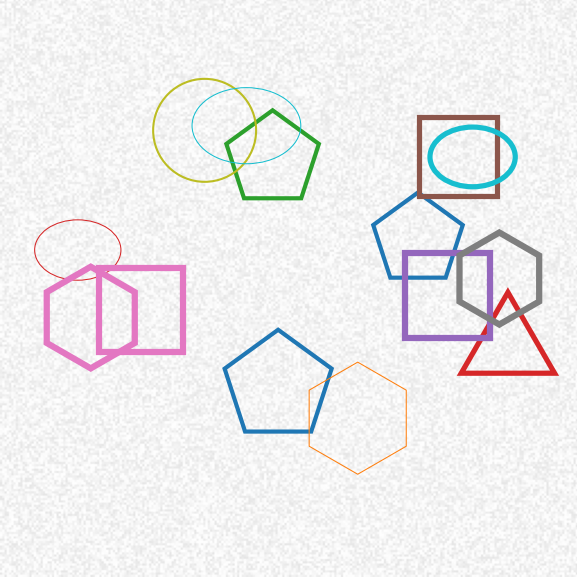[{"shape": "pentagon", "thickness": 2, "radius": 0.49, "center": [0.482, 0.331]}, {"shape": "pentagon", "thickness": 2, "radius": 0.41, "center": [0.724, 0.584]}, {"shape": "hexagon", "thickness": 0.5, "radius": 0.49, "center": [0.619, 0.275]}, {"shape": "pentagon", "thickness": 2, "radius": 0.42, "center": [0.472, 0.724]}, {"shape": "triangle", "thickness": 2.5, "radius": 0.47, "center": [0.879, 0.4]}, {"shape": "oval", "thickness": 0.5, "radius": 0.37, "center": [0.135, 0.566]}, {"shape": "square", "thickness": 3, "radius": 0.37, "center": [0.775, 0.488]}, {"shape": "square", "thickness": 2.5, "radius": 0.34, "center": [0.793, 0.728]}, {"shape": "hexagon", "thickness": 3, "radius": 0.44, "center": [0.157, 0.449]}, {"shape": "square", "thickness": 3, "radius": 0.36, "center": [0.244, 0.462]}, {"shape": "hexagon", "thickness": 3, "radius": 0.4, "center": [0.865, 0.517]}, {"shape": "circle", "thickness": 1, "radius": 0.45, "center": [0.354, 0.773]}, {"shape": "oval", "thickness": 2.5, "radius": 0.37, "center": [0.818, 0.727]}, {"shape": "oval", "thickness": 0.5, "radius": 0.47, "center": [0.427, 0.781]}]